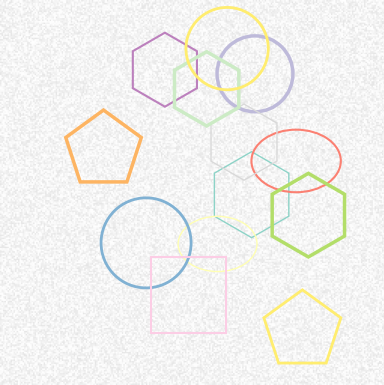[{"shape": "hexagon", "thickness": 1, "radius": 0.56, "center": [0.653, 0.494]}, {"shape": "oval", "thickness": 1, "radius": 0.51, "center": [0.565, 0.366]}, {"shape": "circle", "thickness": 2.5, "radius": 0.49, "center": [0.662, 0.808]}, {"shape": "oval", "thickness": 1.5, "radius": 0.58, "center": [0.769, 0.582]}, {"shape": "circle", "thickness": 2, "radius": 0.58, "center": [0.379, 0.369]}, {"shape": "pentagon", "thickness": 2.5, "radius": 0.52, "center": [0.269, 0.611]}, {"shape": "hexagon", "thickness": 2.5, "radius": 0.54, "center": [0.801, 0.441]}, {"shape": "square", "thickness": 1.5, "radius": 0.49, "center": [0.49, 0.234]}, {"shape": "hexagon", "thickness": 1, "radius": 0.49, "center": [0.634, 0.631]}, {"shape": "hexagon", "thickness": 1.5, "radius": 0.48, "center": [0.428, 0.819]}, {"shape": "hexagon", "thickness": 2.5, "radius": 0.48, "center": [0.537, 0.769]}, {"shape": "pentagon", "thickness": 2, "radius": 0.53, "center": [0.785, 0.142]}, {"shape": "circle", "thickness": 2, "radius": 0.53, "center": [0.59, 0.874]}]